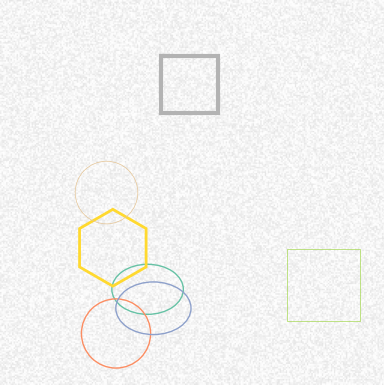[{"shape": "oval", "thickness": 1, "radius": 0.46, "center": [0.383, 0.249]}, {"shape": "circle", "thickness": 1, "radius": 0.45, "center": [0.301, 0.134]}, {"shape": "oval", "thickness": 1, "radius": 0.49, "center": [0.398, 0.199]}, {"shape": "square", "thickness": 0.5, "radius": 0.47, "center": [0.84, 0.26]}, {"shape": "hexagon", "thickness": 2, "radius": 0.5, "center": [0.293, 0.357]}, {"shape": "circle", "thickness": 0.5, "radius": 0.41, "center": [0.277, 0.5]}, {"shape": "square", "thickness": 3, "radius": 0.37, "center": [0.493, 0.78]}]